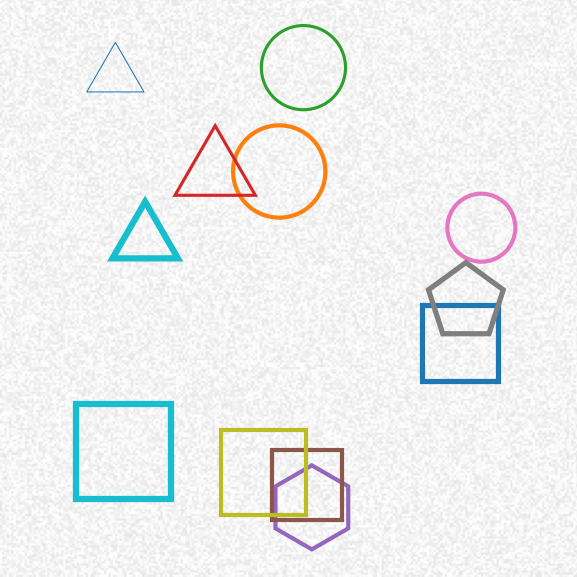[{"shape": "square", "thickness": 2.5, "radius": 0.33, "center": [0.796, 0.405]}, {"shape": "triangle", "thickness": 0.5, "radius": 0.29, "center": [0.2, 0.869]}, {"shape": "circle", "thickness": 2, "radius": 0.4, "center": [0.484, 0.702]}, {"shape": "circle", "thickness": 1.5, "radius": 0.36, "center": [0.525, 0.882]}, {"shape": "triangle", "thickness": 1.5, "radius": 0.4, "center": [0.373, 0.701]}, {"shape": "hexagon", "thickness": 2, "radius": 0.36, "center": [0.54, 0.121]}, {"shape": "square", "thickness": 2, "radius": 0.3, "center": [0.531, 0.16]}, {"shape": "circle", "thickness": 2, "radius": 0.29, "center": [0.834, 0.605]}, {"shape": "pentagon", "thickness": 2.5, "radius": 0.34, "center": [0.807, 0.476]}, {"shape": "square", "thickness": 2, "radius": 0.37, "center": [0.457, 0.181]}, {"shape": "triangle", "thickness": 3, "radius": 0.33, "center": [0.251, 0.584]}, {"shape": "square", "thickness": 3, "radius": 0.41, "center": [0.213, 0.217]}]